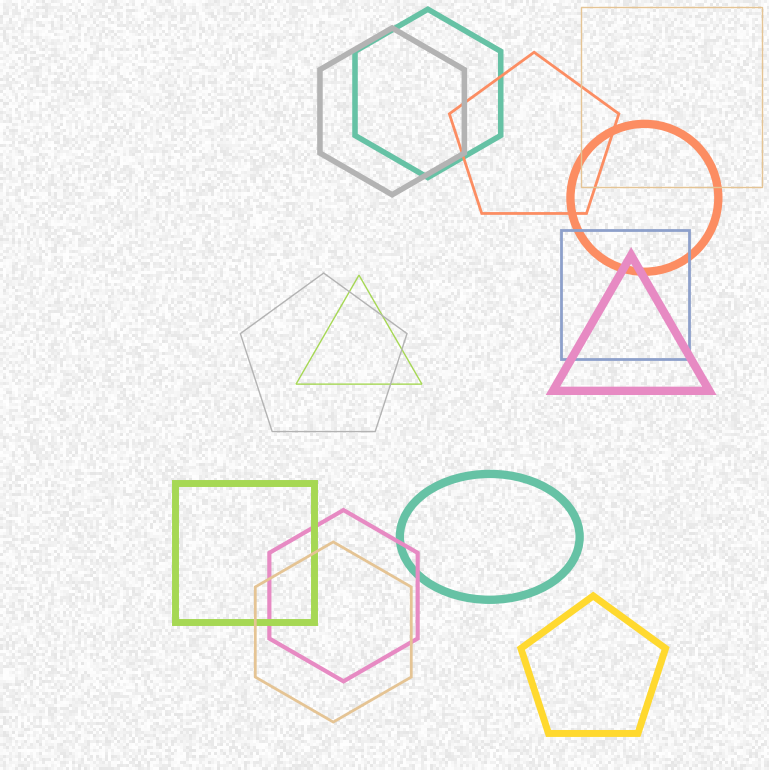[{"shape": "hexagon", "thickness": 2, "radius": 0.55, "center": [0.556, 0.879]}, {"shape": "oval", "thickness": 3, "radius": 0.58, "center": [0.636, 0.303]}, {"shape": "circle", "thickness": 3, "radius": 0.48, "center": [0.837, 0.743]}, {"shape": "pentagon", "thickness": 1, "radius": 0.58, "center": [0.694, 0.816]}, {"shape": "square", "thickness": 1, "radius": 0.42, "center": [0.812, 0.618]}, {"shape": "hexagon", "thickness": 1.5, "radius": 0.56, "center": [0.446, 0.226]}, {"shape": "triangle", "thickness": 3, "radius": 0.59, "center": [0.82, 0.551]}, {"shape": "triangle", "thickness": 0.5, "radius": 0.47, "center": [0.466, 0.548]}, {"shape": "square", "thickness": 2.5, "radius": 0.45, "center": [0.318, 0.282]}, {"shape": "pentagon", "thickness": 2.5, "radius": 0.49, "center": [0.77, 0.127]}, {"shape": "hexagon", "thickness": 1, "radius": 0.58, "center": [0.433, 0.179]}, {"shape": "square", "thickness": 0.5, "radius": 0.59, "center": [0.872, 0.874]}, {"shape": "pentagon", "thickness": 0.5, "radius": 0.57, "center": [0.42, 0.532]}, {"shape": "hexagon", "thickness": 2, "radius": 0.54, "center": [0.509, 0.855]}]